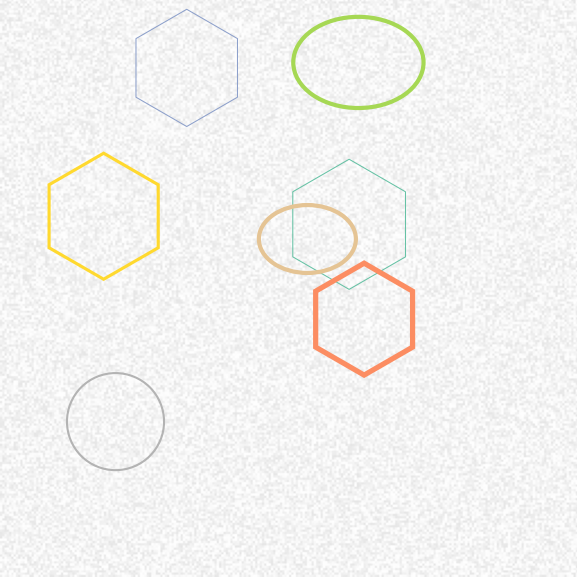[{"shape": "hexagon", "thickness": 0.5, "radius": 0.56, "center": [0.605, 0.611]}, {"shape": "hexagon", "thickness": 2.5, "radius": 0.48, "center": [0.631, 0.447]}, {"shape": "hexagon", "thickness": 0.5, "radius": 0.51, "center": [0.323, 0.882]}, {"shape": "oval", "thickness": 2, "radius": 0.56, "center": [0.621, 0.891]}, {"shape": "hexagon", "thickness": 1.5, "radius": 0.55, "center": [0.179, 0.625]}, {"shape": "oval", "thickness": 2, "radius": 0.42, "center": [0.532, 0.585]}, {"shape": "circle", "thickness": 1, "radius": 0.42, "center": [0.2, 0.269]}]